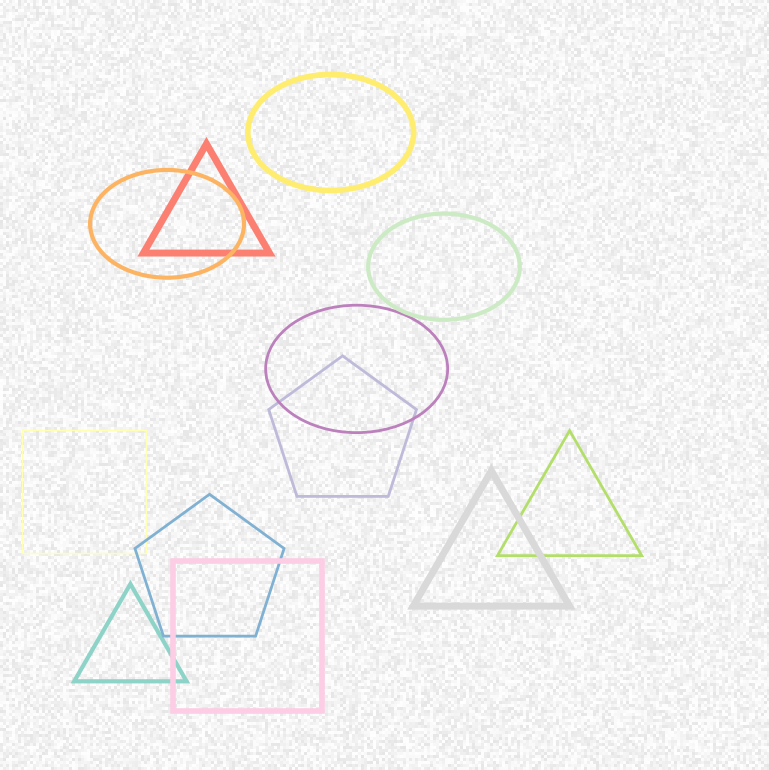[{"shape": "triangle", "thickness": 1.5, "radius": 0.42, "center": [0.169, 0.157]}, {"shape": "square", "thickness": 0.5, "radius": 0.4, "center": [0.109, 0.362]}, {"shape": "pentagon", "thickness": 1, "radius": 0.5, "center": [0.445, 0.437]}, {"shape": "triangle", "thickness": 2.5, "radius": 0.47, "center": [0.268, 0.719]}, {"shape": "pentagon", "thickness": 1, "radius": 0.51, "center": [0.272, 0.256]}, {"shape": "oval", "thickness": 1.5, "radius": 0.5, "center": [0.217, 0.709]}, {"shape": "triangle", "thickness": 1, "radius": 0.54, "center": [0.74, 0.333]}, {"shape": "square", "thickness": 2, "radius": 0.49, "center": [0.322, 0.174]}, {"shape": "triangle", "thickness": 2.5, "radius": 0.59, "center": [0.638, 0.271]}, {"shape": "oval", "thickness": 1, "radius": 0.59, "center": [0.463, 0.521]}, {"shape": "oval", "thickness": 1.5, "radius": 0.49, "center": [0.577, 0.654]}, {"shape": "oval", "thickness": 2, "radius": 0.54, "center": [0.43, 0.828]}]